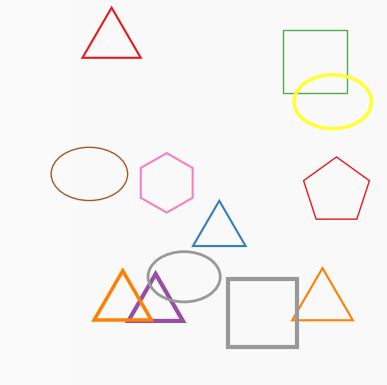[{"shape": "pentagon", "thickness": 1, "radius": 0.45, "center": [0.868, 0.503]}, {"shape": "triangle", "thickness": 1.5, "radius": 0.43, "center": [0.288, 0.893]}, {"shape": "triangle", "thickness": 1.5, "radius": 0.39, "center": [0.566, 0.4]}, {"shape": "square", "thickness": 1, "radius": 0.41, "center": [0.812, 0.841]}, {"shape": "triangle", "thickness": 3, "radius": 0.41, "center": [0.402, 0.207]}, {"shape": "triangle", "thickness": 1.5, "radius": 0.45, "center": [0.832, 0.213]}, {"shape": "triangle", "thickness": 2.5, "radius": 0.43, "center": [0.317, 0.211]}, {"shape": "oval", "thickness": 2.5, "radius": 0.5, "center": [0.859, 0.736]}, {"shape": "oval", "thickness": 1, "radius": 0.49, "center": [0.231, 0.548]}, {"shape": "hexagon", "thickness": 1.5, "radius": 0.39, "center": [0.43, 0.525]}, {"shape": "oval", "thickness": 2, "radius": 0.47, "center": [0.475, 0.281]}, {"shape": "square", "thickness": 3, "radius": 0.44, "center": [0.678, 0.187]}]